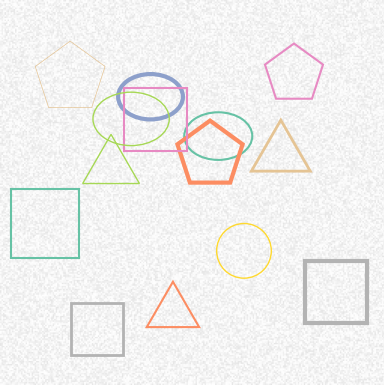[{"shape": "oval", "thickness": 1.5, "radius": 0.44, "center": [0.567, 0.647]}, {"shape": "square", "thickness": 1.5, "radius": 0.45, "center": [0.117, 0.419]}, {"shape": "pentagon", "thickness": 3, "radius": 0.44, "center": [0.546, 0.598]}, {"shape": "triangle", "thickness": 1.5, "radius": 0.39, "center": [0.449, 0.19]}, {"shape": "oval", "thickness": 3, "radius": 0.42, "center": [0.391, 0.749]}, {"shape": "pentagon", "thickness": 1.5, "radius": 0.4, "center": [0.764, 0.808]}, {"shape": "square", "thickness": 1.5, "radius": 0.41, "center": [0.404, 0.689]}, {"shape": "triangle", "thickness": 1, "radius": 0.43, "center": [0.288, 0.566]}, {"shape": "oval", "thickness": 1, "radius": 0.5, "center": [0.341, 0.691]}, {"shape": "circle", "thickness": 1, "radius": 0.35, "center": [0.634, 0.348]}, {"shape": "pentagon", "thickness": 0.5, "radius": 0.48, "center": [0.182, 0.798]}, {"shape": "triangle", "thickness": 2, "radius": 0.44, "center": [0.729, 0.6]}, {"shape": "square", "thickness": 2, "radius": 0.34, "center": [0.251, 0.145]}, {"shape": "square", "thickness": 3, "radius": 0.4, "center": [0.872, 0.242]}]